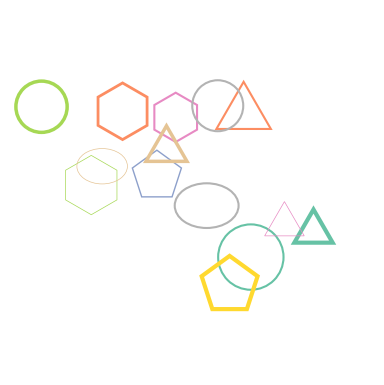[{"shape": "triangle", "thickness": 3, "radius": 0.29, "center": [0.814, 0.398]}, {"shape": "circle", "thickness": 1.5, "radius": 0.42, "center": [0.652, 0.332]}, {"shape": "hexagon", "thickness": 2, "radius": 0.37, "center": [0.318, 0.711]}, {"shape": "triangle", "thickness": 1.5, "radius": 0.41, "center": [0.633, 0.706]}, {"shape": "pentagon", "thickness": 1, "radius": 0.33, "center": [0.408, 0.543]}, {"shape": "hexagon", "thickness": 1.5, "radius": 0.32, "center": [0.456, 0.695]}, {"shape": "triangle", "thickness": 0.5, "radius": 0.3, "center": [0.739, 0.417]}, {"shape": "circle", "thickness": 2.5, "radius": 0.33, "center": [0.108, 0.723]}, {"shape": "hexagon", "thickness": 0.5, "radius": 0.39, "center": [0.237, 0.519]}, {"shape": "pentagon", "thickness": 3, "radius": 0.38, "center": [0.596, 0.259]}, {"shape": "triangle", "thickness": 2.5, "radius": 0.31, "center": [0.432, 0.612]}, {"shape": "oval", "thickness": 0.5, "radius": 0.33, "center": [0.265, 0.568]}, {"shape": "oval", "thickness": 1.5, "radius": 0.41, "center": [0.537, 0.466]}, {"shape": "circle", "thickness": 1.5, "radius": 0.33, "center": [0.566, 0.725]}]